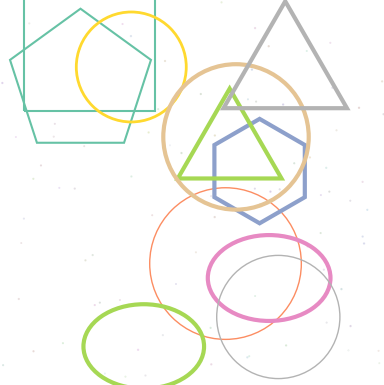[{"shape": "pentagon", "thickness": 1.5, "radius": 0.96, "center": [0.209, 0.785]}, {"shape": "square", "thickness": 1.5, "radius": 0.85, "center": [0.232, 0.882]}, {"shape": "circle", "thickness": 1, "radius": 0.98, "center": [0.586, 0.315]}, {"shape": "hexagon", "thickness": 3, "radius": 0.68, "center": [0.674, 0.556]}, {"shape": "oval", "thickness": 3, "radius": 0.8, "center": [0.699, 0.278]}, {"shape": "triangle", "thickness": 3, "radius": 0.78, "center": [0.597, 0.614]}, {"shape": "oval", "thickness": 3, "radius": 0.78, "center": [0.373, 0.1]}, {"shape": "circle", "thickness": 2, "radius": 0.71, "center": [0.341, 0.826]}, {"shape": "circle", "thickness": 3, "radius": 0.94, "center": [0.613, 0.644]}, {"shape": "circle", "thickness": 1, "radius": 0.8, "center": [0.723, 0.177]}, {"shape": "triangle", "thickness": 3, "radius": 0.93, "center": [0.741, 0.812]}]